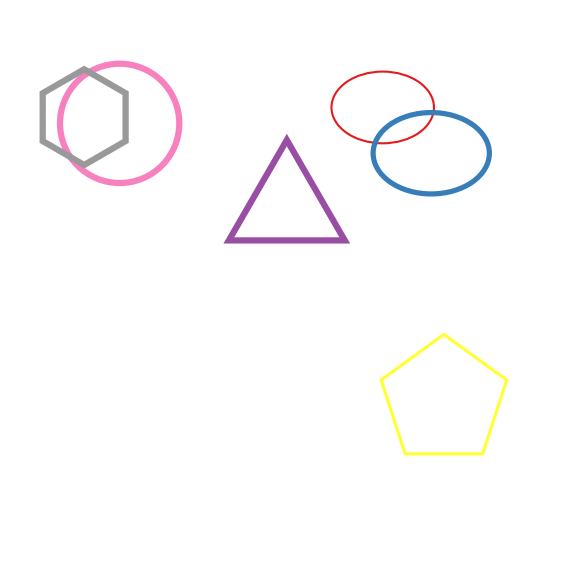[{"shape": "oval", "thickness": 1, "radius": 0.44, "center": [0.663, 0.813]}, {"shape": "oval", "thickness": 2.5, "radius": 0.5, "center": [0.747, 0.734]}, {"shape": "triangle", "thickness": 3, "radius": 0.58, "center": [0.497, 0.641]}, {"shape": "pentagon", "thickness": 1.5, "radius": 0.57, "center": [0.769, 0.306]}, {"shape": "circle", "thickness": 3, "radius": 0.52, "center": [0.207, 0.785]}, {"shape": "hexagon", "thickness": 3, "radius": 0.41, "center": [0.146, 0.796]}]